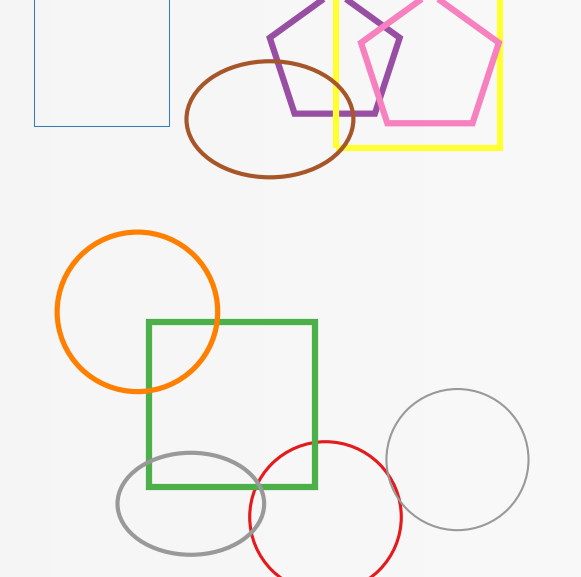[{"shape": "circle", "thickness": 1.5, "radius": 0.65, "center": [0.56, 0.104]}, {"shape": "square", "thickness": 0.5, "radius": 0.58, "center": [0.175, 0.896]}, {"shape": "square", "thickness": 3, "radius": 0.71, "center": [0.4, 0.299]}, {"shape": "pentagon", "thickness": 3, "radius": 0.59, "center": [0.576, 0.897]}, {"shape": "circle", "thickness": 2.5, "radius": 0.69, "center": [0.236, 0.459]}, {"shape": "square", "thickness": 3, "radius": 0.71, "center": [0.719, 0.885]}, {"shape": "oval", "thickness": 2, "radius": 0.72, "center": [0.464, 0.793]}, {"shape": "pentagon", "thickness": 3, "radius": 0.62, "center": [0.74, 0.887]}, {"shape": "circle", "thickness": 1, "radius": 0.61, "center": [0.787, 0.203]}, {"shape": "oval", "thickness": 2, "radius": 0.63, "center": [0.328, 0.127]}]